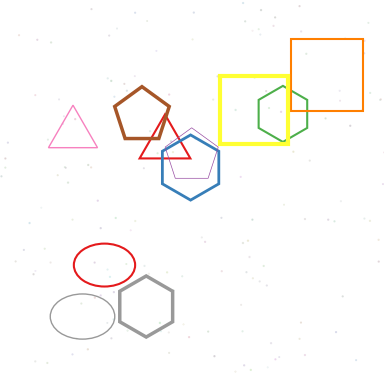[{"shape": "triangle", "thickness": 1.5, "radius": 0.38, "center": [0.429, 0.627]}, {"shape": "oval", "thickness": 1.5, "radius": 0.4, "center": [0.271, 0.312]}, {"shape": "hexagon", "thickness": 2, "radius": 0.42, "center": [0.495, 0.565]}, {"shape": "hexagon", "thickness": 1.5, "radius": 0.36, "center": [0.735, 0.704]}, {"shape": "pentagon", "thickness": 0.5, "radius": 0.36, "center": [0.498, 0.596]}, {"shape": "square", "thickness": 1.5, "radius": 0.47, "center": [0.849, 0.804]}, {"shape": "square", "thickness": 3, "radius": 0.44, "center": [0.66, 0.714]}, {"shape": "pentagon", "thickness": 2.5, "radius": 0.37, "center": [0.369, 0.7]}, {"shape": "triangle", "thickness": 1, "radius": 0.37, "center": [0.19, 0.653]}, {"shape": "hexagon", "thickness": 2.5, "radius": 0.4, "center": [0.38, 0.204]}, {"shape": "oval", "thickness": 1, "radius": 0.42, "center": [0.214, 0.178]}]